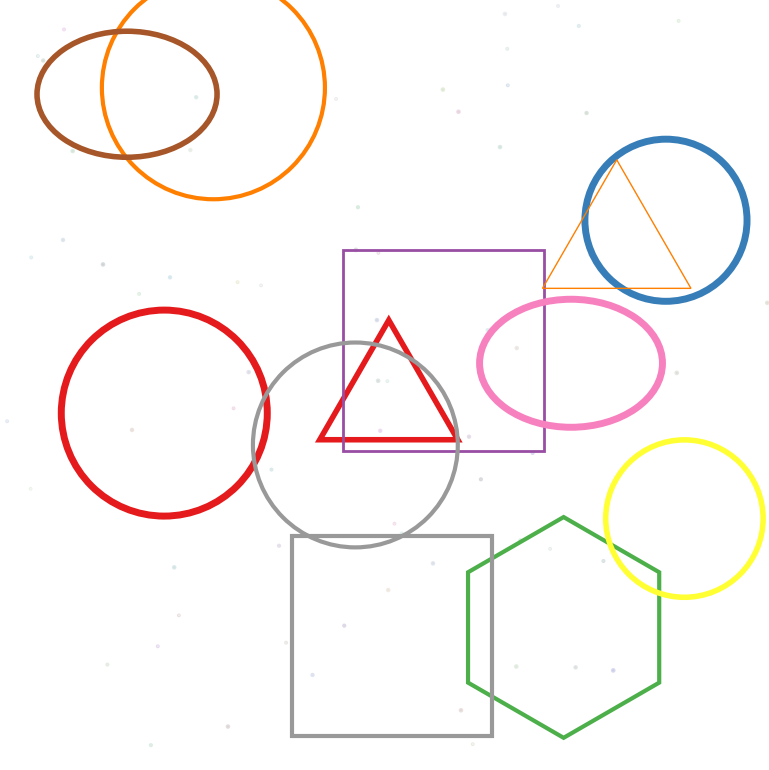[{"shape": "triangle", "thickness": 2, "radius": 0.52, "center": [0.505, 0.481]}, {"shape": "circle", "thickness": 2.5, "radius": 0.67, "center": [0.213, 0.464]}, {"shape": "circle", "thickness": 2.5, "radius": 0.53, "center": [0.865, 0.714]}, {"shape": "hexagon", "thickness": 1.5, "radius": 0.72, "center": [0.732, 0.185]}, {"shape": "square", "thickness": 1, "radius": 0.65, "center": [0.576, 0.545]}, {"shape": "triangle", "thickness": 0.5, "radius": 0.56, "center": [0.801, 0.681]}, {"shape": "circle", "thickness": 1.5, "radius": 0.72, "center": [0.277, 0.886]}, {"shape": "circle", "thickness": 2, "radius": 0.51, "center": [0.889, 0.327]}, {"shape": "oval", "thickness": 2, "radius": 0.58, "center": [0.165, 0.878]}, {"shape": "oval", "thickness": 2.5, "radius": 0.59, "center": [0.742, 0.528]}, {"shape": "circle", "thickness": 1.5, "radius": 0.67, "center": [0.462, 0.422]}, {"shape": "square", "thickness": 1.5, "radius": 0.65, "center": [0.51, 0.174]}]